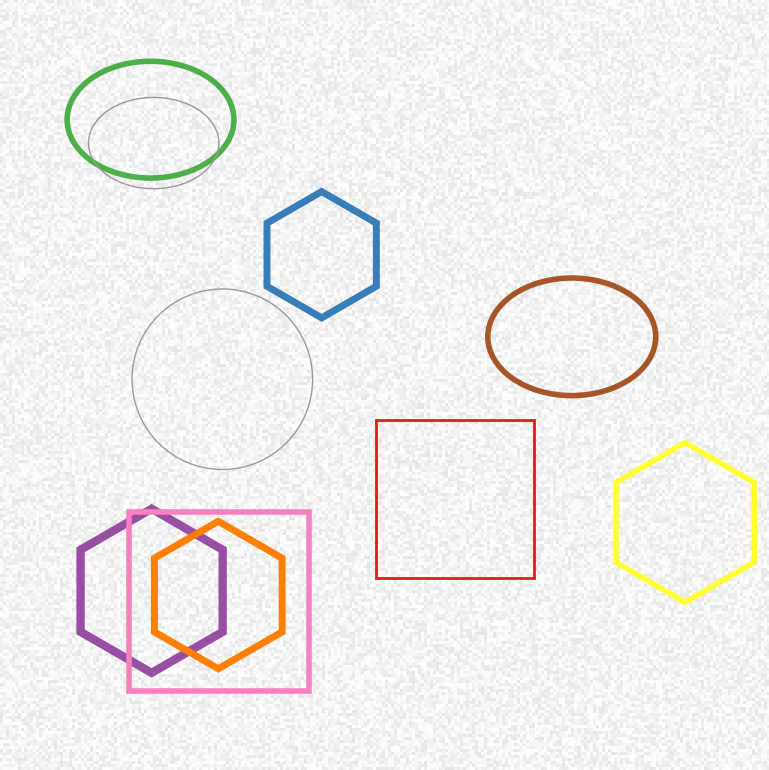[{"shape": "square", "thickness": 1, "radius": 0.51, "center": [0.591, 0.352]}, {"shape": "hexagon", "thickness": 2.5, "radius": 0.41, "center": [0.418, 0.669]}, {"shape": "oval", "thickness": 2, "radius": 0.54, "center": [0.195, 0.845]}, {"shape": "hexagon", "thickness": 3, "radius": 0.53, "center": [0.197, 0.233]}, {"shape": "hexagon", "thickness": 2.5, "radius": 0.48, "center": [0.283, 0.227]}, {"shape": "hexagon", "thickness": 2, "radius": 0.52, "center": [0.89, 0.322]}, {"shape": "oval", "thickness": 2, "radius": 0.55, "center": [0.743, 0.563]}, {"shape": "square", "thickness": 2, "radius": 0.58, "center": [0.284, 0.219]}, {"shape": "oval", "thickness": 0.5, "radius": 0.42, "center": [0.2, 0.814]}, {"shape": "circle", "thickness": 0.5, "radius": 0.59, "center": [0.289, 0.507]}]